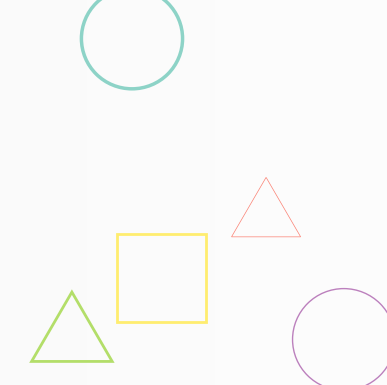[{"shape": "circle", "thickness": 2.5, "radius": 0.65, "center": [0.341, 0.9]}, {"shape": "triangle", "thickness": 0.5, "radius": 0.51, "center": [0.687, 0.436]}, {"shape": "triangle", "thickness": 2, "radius": 0.6, "center": [0.186, 0.121]}, {"shape": "circle", "thickness": 1, "radius": 0.66, "center": [0.887, 0.118]}, {"shape": "square", "thickness": 2, "radius": 0.58, "center": [0.416, 0.278]}]